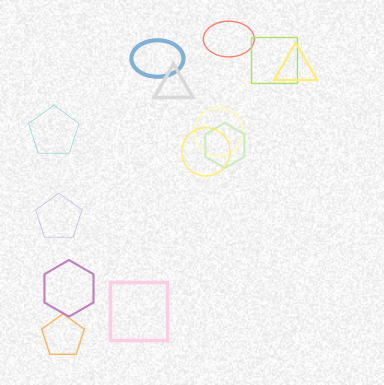[{"shape": "pentagon", "thickness": 0.5, "radius": 0.34, "center": [0.14, 0.658]}, {"shape": "circle", "thickness": 1, "radius": 0.32, "center": [0.568, 0.657]}, {"shape": "pentagon", "thickness": 0.5, "radius": 0.32, "center": [0.153, 0.435]}, {"shape": "oval", "thickness": 1, "radius": 0.33, "center": [0.594, 0.899]}, {"shape": "oval", "thickness": 3, "radius": 0.34, "center": [0.409, 0.848]}, {"shape": "pentagon", "thickness": 1, "radius": 0.29, "center": [0.164, 0.127]}, {"shape": "square", "thickness": 1, "radius": 0.3, "center": [0.712, 0.844]}, {"shape": "square", "thickness": 2.5, "radius": 0.37, "center": [0.36, 0.193]}, {"shape": "triangle", "thickness": 2.5, "radius": 0.29, "center": [0.451, 0.776]}, {"shape": "hexagon", "thickness": 1.5, "radius": 0.37, "center": [0.179, 0.251]}, {"shape": "hexagon", "thickness": 1.5, "radius": 0.29, "center": [0.584, 0.622]}, {"shape": "triangle", "thickness": 1.5, "radius": 0.32, "center": [0.768, 0.825]}, {"shape": "circle", "thickness": 1, "radius": 0.31, "center": [0.535, 0.606]}]